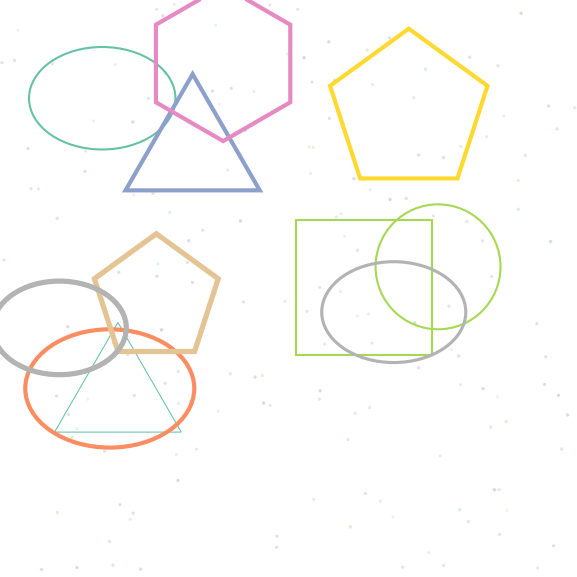[{"shape": "oval", "thickness": 1, "radius": 0.63, "center": [0.177, 0.829]}, {"shape": "triangle", "thickness": 0.5, "radius": 0.63, "center": [0.204, 0.314]}, {"shape": "oval", "thickness": 2, "radius": 0.73, "center": [0.19, 0.327]}, {"shape": "triangle", "thickness": 2, "radius": 0.67, "center": [0.334, 0.737]}, {"shape": "hexagon", "thickness": 2, "radius": 0.67, "center": [0.386, 0.889]}, {"shape": "square", "thickness": 1, "radius": 0.59, "center": [0.63, 0.501]}, {"shape": "circle", "thickness": 1, "radius": 0.54, "center": [0.759, 0.537]}, {"shape": "pentagon", "thickness": 2, "radius": 0.72, "center": [0.708, 0.806]}, {"shape": "pentagon", "thickness": 2.5, "radius": 0.56, "center": [0.271, 0.482]}, {"shape": "oval", "thickness": 2.5, "radius": 0.58, "center": [0.103, 0.431]}, {"shape": "oval", "thickness": 1.5, "radius": 0.62, "center": [0.682, 0.459]}]